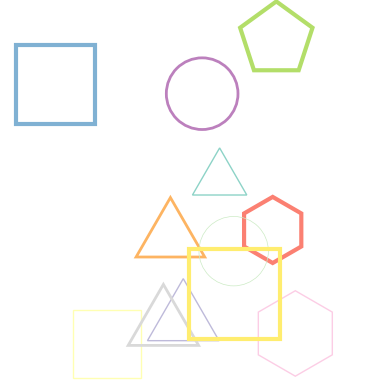[{"shape": "triangle", "thickness": 1, "radius": 0.41, "center": [0.57, 0.534]}, {"shape": "square", "thickness": 1, "radius": 0.44, "center": [0.278, 0.106]}, {"shape": "triangle", "thickness": 1, "radius": 0.54, "center": [0.476, 0.169]}, {"shape": "hexagon", "thickness": 3, "radius": 0.43, "center": [0.708, 0.403]}, {"shape": "square", "thickness": 3, "radius": 0.51, "center": [0.144, 0.78]}, {"shape": "triangle", "thickness": 2, "radius": 0.51, "center": [0.443, 0.384]}, {"shape": "pentagon", "thickness": 3, "radius": 0.49, "center": [0.718, 0.897]}, {"shape": "hexagon", "thickness": 1, "radius": 0.55, "center": [0.767, 0.134]}, {"shape": "triangle", "thickness": 2, "radius": 0.53, "center": [0.424, 0.156]}, {"shape": "circle", "thickness": 2, "radius": 0.47, "center": [0.525, 0.757]}, {"shape": "circle", "thickness": 0.5, "radius": 0.45, "center": [0.607, 0.348]}, {"shape": "square", "thickness": 3, "radius": 0.59, "center": [0.609, 0.237]}]